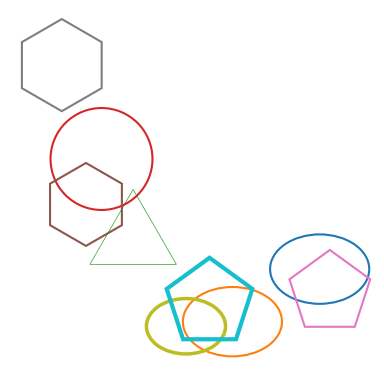[{"shape": "oval", "thickness": 1.5, "radius": 0.64, "center": [0.83, 0.301]}, {"shape": "oval", "thickness": 1.5, "radius": 0.64, "center": [0.604, 0.165]}, {"shape": "triangle", "thickness": 0.5, "radius": 0.65, "center": [0.346, 0.378]}, {"shape": "circle", "thickness": 1.5, "radius": 0.66, "center": [0.264, 0.587]}, {"shape": "hexagon", "thickness": 1.5, "radius": 0.54, "center": [0.223, 0.469]}, {"shape": "pentagon", "thickness": 1.5, "radius": 0.55, "center": [0.857, 0.24]}, {"shape": "hexagon", "thickness": 1.5, "radius": 0.6, "center": [0.16, 0.831]}, {"shape": "oval", "thickness": 2.5, "radius": 0.51, "center": [0.483, 0.153]}, {"shape": "pentagon", "thickness": 3, "radius": 0.58, "center": [0.544, 0.213]}]